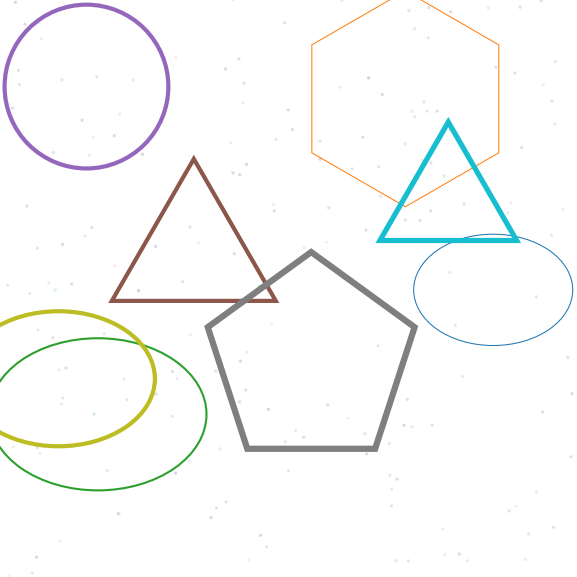[{"shape": "oval", "thickness": 0.5, "radius": 0.69, "center": [0.854, 0.497]}, {"shape": "hexagon", "thickness": 0.5, "radius": 0.93, "center": [0.702, 0.828]}, {"shape": "oval", "thickness": 1, "radius": 0.94, "center": [0.169, 0.282]}, {"shape": "circle", "thickness": 2, "radius": 0.71, "center": [0.15, 0.849]}, {"shape": "triangle", "thickness": 2, "radius": 0.82, "center": [0.336, 0.56]}, {"shape": "pentagon", "thickness": 3, "radius": 0.94, "center": [0.539, 0.374]}, {"shape": "oval", "thickness": 2, "radius": 0.84, "center": [0.101, 0.343]}, {"shape": "triangle", "thickness": 2.5, "radius": 0.68, "center": [0.776, 0.651]}]